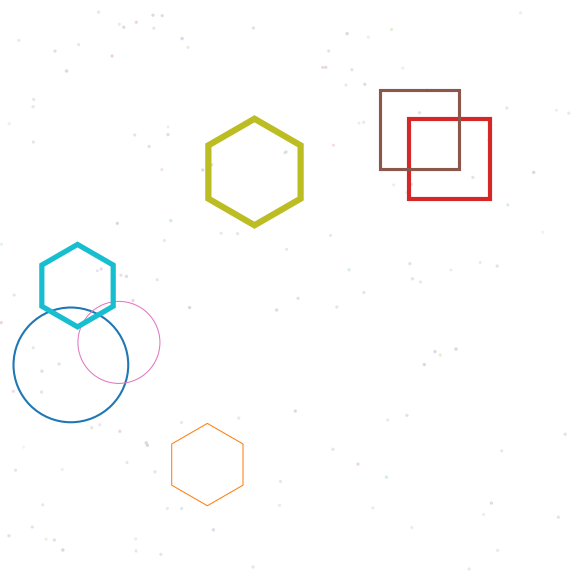[{"shape": "circle", "thickness": 1, "radius": 0.5, "center": [0.123, 0.367]}, {"shape": "hexagon", "thickness": 0.5, "radius": 0.36, "center": [0.359, 0.195]}, {"shape": "square", "thickness": 2, "radius": 0.35, "center": [0.778, 0.724]}, {"shape": "square", "thickness": 1.5, "radius": 0.34, "center": [0.726, 0.775]}, {"shape": "circle", "thickness": 0.5, "radius": 0.36, "center": [0.206, 0.406]}, {"shape": "hexagon", "thickness": 3, "radius": 0.46, "center": [0.441, 0.701]}, {"shape": "hexagon", "thickness": 2.5, "radius": 0.36, "center": [0.134, 0.505]}]